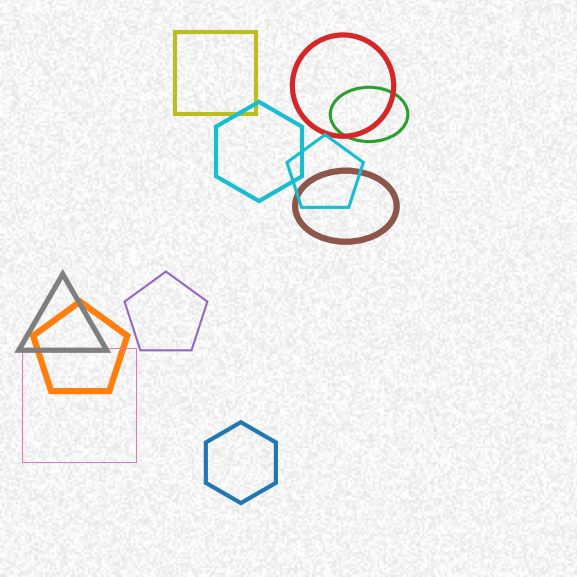[{"shape": "hexagon", "thickness": 2, "radius": 0.35, "center": [0.417, 0.198]}, {"shape": "pentagon", "thickness": 3, "radius": 0.43, "center": [0.139, 0.391]}, {"shape": "oval", "thickness": 1.5, "radius": 0.34, "center": [0.639, 0.801]}, {"shape": "circle", "thickness": 2.5, "radius": 0.44, "center": [0.594, 0.851]}, {"shape": "pentagon", "thickness": 1, "radius": 0.38, "center": [0.287, 0.454]}, {"shape": "oval", "thickness": 3, "radius": 0.44, "center": [0.599, 0.642]}, {"shape": "square", "thickness": 0.5, "radius": 0.49, "center": [0.137, 0.298]}, {"shape": "triangle", "thickness": 2.5, "radius": 0.44, "center": [0.109, 0.437]}, {"shape": "square", "thickness": 2, "radius": 0.35, "center": [0.373, 0.873]}, {"shape": "pentagon", "thickness": 1.5, "radius": 0.35, "center": [0.563, 0.696]}, {"shape": "hexagon", "thickness": 2, "radius": 0.43, "center": [0.448, 0.737]}]